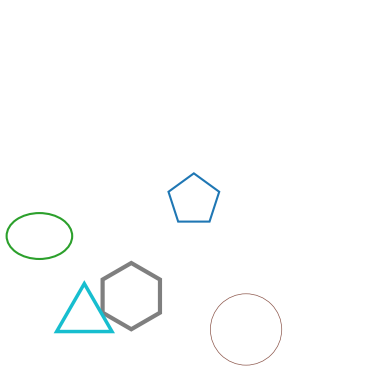[{"shape": "pentagon", "thickness": 1.5, "radius": 0.35, "center": [0.504, 0.48]}, {"shape": "oval", "thickness": 1.5, "radius": 0.43, "center": [0.102, 0.387]}, {"shape": "circle", "thickness": 0.5, "radius": 0.46, "center": [0.639, 0.144]}, {"shape": "hexagon", "thickness": 3, "radius": 0.43, "center": [0.341, 0.231]}, {"shape": "triangle", "thickness": 2.5, "radius": 0.41, "center": [0.219, 0.18]}]